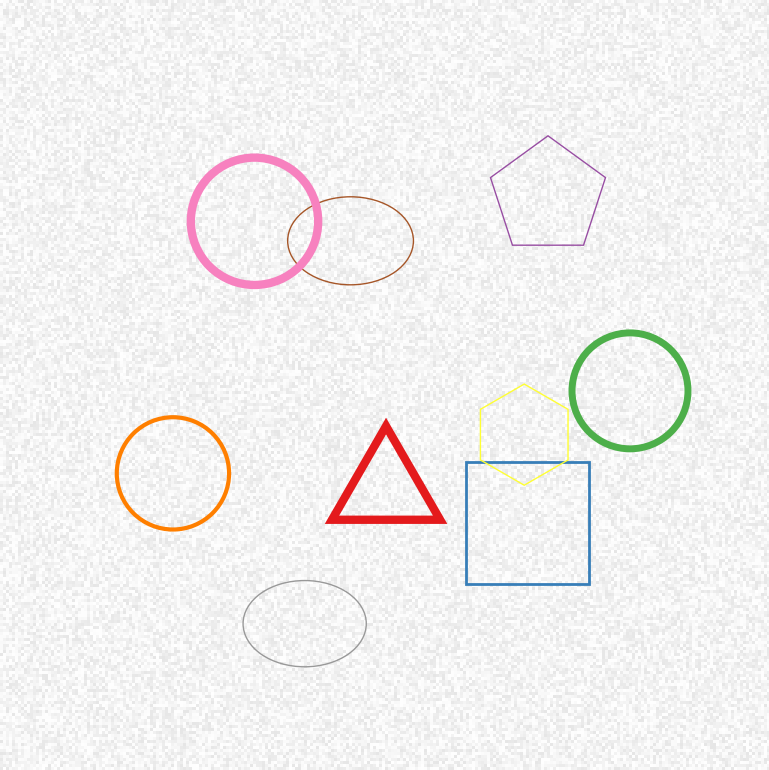[{"shape": "triangle", "thickness": 3, "radius": 0.41, "center": [0.501, 0.366]}, {"shape": "square", "thickness": 1, "radius": 0.4, "center": [0.685, 0.321]}, {"shape": "circle", "thickness": 2.5, "radius": 0.38, "center": [0.818, 0.492]}, {"shape": "pentagon", "thickness": 0.5, "radius": 0.39, "center": [0.712, 0.745]}, {"shape": "circle", "thickness": 1.5, "radius": 0.36, "center": [0.225, 0.385]}, {"shape": "hexagon", "thickness": 0.5, "radius": 0.33, "center": [0.681, 0.436]}, {"shape": "oval", "thickness": 0.5, "radius": 0.41, "center": [0.455, 0.687]}, {"shape": "circle", "thickness": 3, "radius": 0.41, "center": [0.331, 0.713]}, {"shape": "oval", "thickness": 0.5, "radius": 0.4, "center": [0.396, 0.19]}]